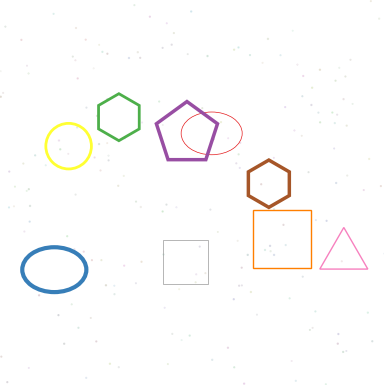[{"shape": "oval", "thickness": 0.5, "radius": 0.4, "center": [0.55, 0.654]}, {"shape": "oval", "thickness": 3, "radius": 0.42, "center": [0.141, 0.3]}, {"shape": "hexagon", "thickness": 2, "radius": 0.31, "center": [0.309, 0.696]}, {"shape": "pentagon", "thickness": 2.5, "radius": 0.42, "center": [0.486, 0.653]}, {"shape": "square", "thickness": 1, "radius": 0.38, "center": [0.732, 0.38]}, {"shape": "circle", "thickness": 2, "radius": 0.3, "center": [0.178, 0.62]}, {"shape": "hexagon", "thickness": 2.5, "radius": 0.31, "center": [0.698, 0.523]}, {"shape": "triangle", "thickness": 1, "radius": 0.36, "center": [0.893, 0.337]}, {"shape": "square", "thickness": 0.5, "radius": 0.29, "center": [0.481, 0.32]}]